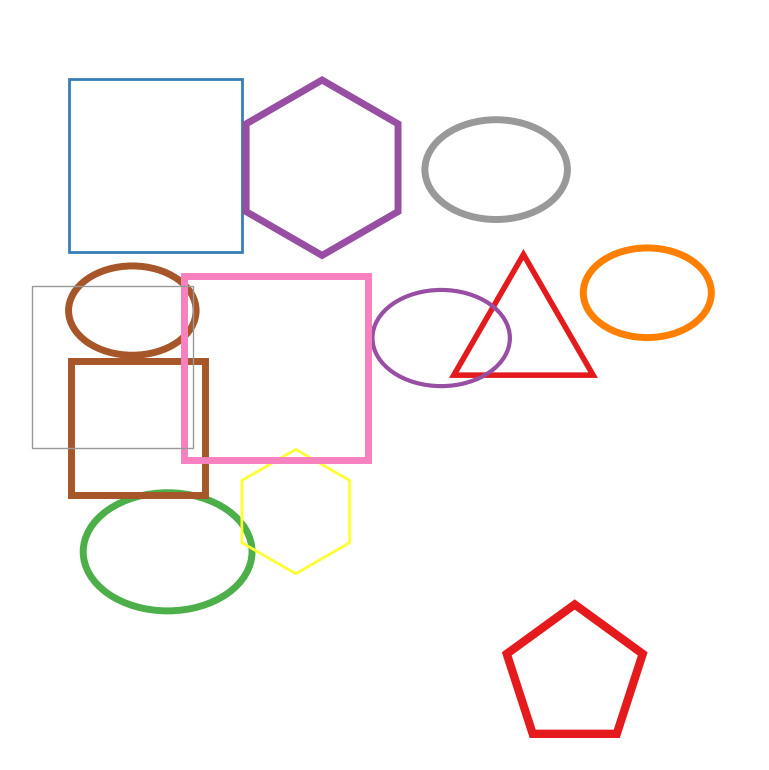[{"shape": "triangle", "thickness": 2, "radius": 0.52, "center": [0.68, 0.565]}, {"shape": "pentagon", "thickness": 3, "radius": 0.46, "center": [0.746, 0.122]}, {"shape": "square", "thickness": 1, "radius": 0.56, "center": [0.202, 0.785]}, {"shape": "oval", "thickness": 2.5, "radius": 0.55, "center": [0.218, 0.283]}, {"shape": "oval", "thickness": 1.5, "radius": 0.45, "center": [0.573, 0.561]}, {"shape": "hexagon", "thickness": 2.5, "radius": 0.57, "center": [0.418, 0.782]}, {"shape": "oval", "thickness": 2.5, "radius": 0.42, "center": [0.841, 0.62]}, {"shape": "hexagon", "thickness": 1, "radius": 0.4, "center": [0.384, 0.336]}, {"shape": "oval", "thickness": 2.5, "radius": 0.41, "center": [0.172, 0.597]}, {"shape": "square", "thickness": 2.5, "radius": 0.44, "center": [0.179, 0.444]}, {"shape": "square", "thickness": 2.5, "radius": 0.6, "center": [0.359, 0.522]}, {"shape": "square", "thickness": 0.5, "radius": 0.52, "center": [0.146, 0.523]}, {"shape": "oval", "thickness": 2.5, "radius": 0.46, "center": [0.644, 0.78]}]